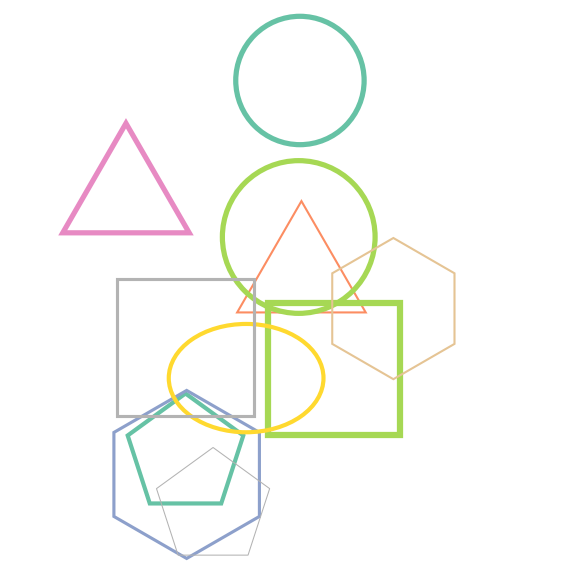[{"shape": "pentagon", "thickness": 2, "radius": 0.53, "center": [0.321, 0.213]}, {"shape": "circle", "thickness": 2.5, "radius": 0.56, "center": [0.519, 0.86]}, {"shape": "triangle", "thickness": 1, "radius": 0.64, "center": [0.522, 0.522]}, {"shape": "hexagon", "thickness": 1.5, "radius": 0.73, "center": [0.323, 0.178]}, {"shape": "triangle", "thickness": 2.5, "radius": 0.63, "center": [0.218, 0.659]}, {"shape": "circle", "thickness": 2.5, "radius": 0.66, "center": [0.517, 0.589]}, {"shape": "square", "thickness": 3, "radius": 0.57, "center": [0.578, 0.36]}, {"shape": "oval", "thickness": 2, "radius": 0.67, "center": [0.426, 0.344]}, {"shape": "hexagon", "thickness": 1, "radius": 0.61, "center": [0.681, 0.465]}, {"shape": "pentagon", "thickness": 0.5, "radius": 0.52, "center": [0.369, 0.121]}, {"shape": "square", "thickness": 1.5, "radius": 0.59, "center": [0.321, 0.398]}]